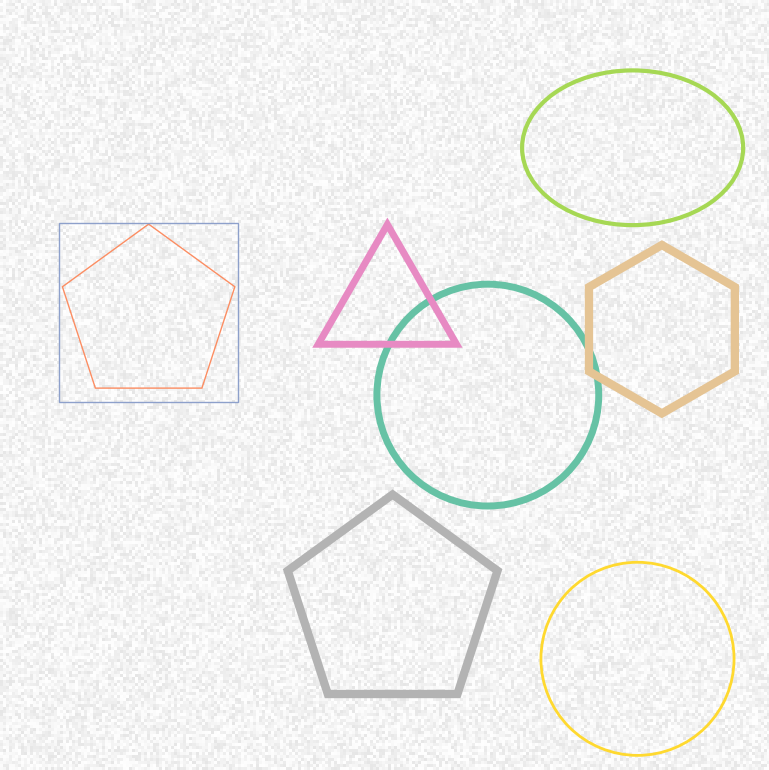[{"shape": "circle", "thickness": 2.5, "radius": 0.72, "center": [0.634, 0.487]}, {"shape": "pentagon", "thickness": 0.5, "radius": 0.59, "center": [0.193, 0.591]}, {"shape": "square", "thickness": 0.5, "radius": 0.58, "center": [0.193, 0.594]}, {"shape": "triangle", "thickness": 2.5, "radius": 0.52, "center": [0.503, 0.605]}, {"shape": "oval", "thickness": 1.5, "radius": 0.72, "center": [0.822, 0.808]}, {"shape": "circle", "thickness": 1, "radius": 0.63, "center": [0.828, 0.144]}, {"shape": "hexagon", "thickness": 3, "radius": 0.55, "center": [0.86, 0.572]}, {"shape": "pentagon", "thickness": 3, "radius": 0.72, "center": [0.51, 0.215]}]